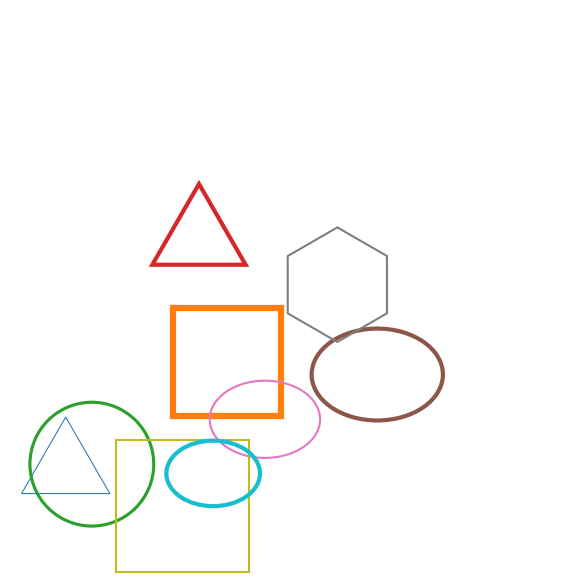[{"shape": "triangle", "thickness": 0.5, "radius": 0.44, "center": [0.114, 0.189]}, {"shape": "square", "thickness": 3, "radius": 0.47, "center": [0.393, 0.373]}, {"shape": "circle", "thickness": 1.5, "radius": 0.54, "center": [0.159, 0.195]}, {"shape": "triangle", "thickness": 2, "radius": 0.47, "center": [0.345, 0.587]}, {"shape": "oval", "thickness": 2, "radius": 0.57, "center": [0.653, 0.351]}, {"shape": "oval", "thickness": 1, "radius": 0.48, "center": [0.459, 0.273]}, {"shape": "hexagon", "thickness": 1, "radius": 0.5, "center": [0.584, 0.506]}, {"shape": "square", "thickness": 1, "radius": 0.57, "center": [0.316, 0.123]}, {"shape": "oval", "thickness": 2, "radius": 0.41, "center": [0.369, 0.179]}]